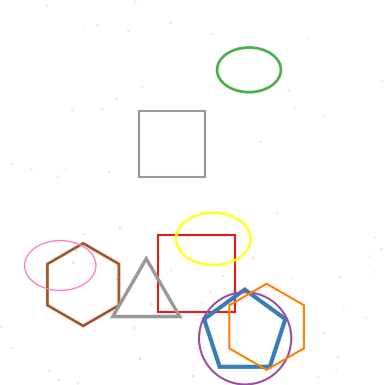[{"shape": "square", "thickness": 1.5, "radius": 0.5, "center": [0.511, 0.289]}, {"shape": "pentagon", "thickness": 3, "radius": 0.55, "center": [0.636, 0.137]}, {"shape": "oval", "thickness": 2, "radius": 0.41, "center": [0.647, 0.819]}, {"shape": "circle", "thickness": 1.5, "radius": 0.6, "center": [0.637, 0.121]}, {"shape": "hexagon", "thickness": 1.5, "radius": 0.56, "center": [0.693, 0.151]}, {"shape": "oval", "thickness": 2, "radius": 0.48, "center": [0.554, 0.38]}, {"shape": "hexagon", "thickness": 2, "radius": 0.54, "center": [0.216, 0.261]}, {"shape": "oval", "thickness": 1, "radius": 0.46, "center": [0.157, 0.31]}, {"shape": "triangle", "thickness": 2.5, "radius": 0.5, "center": [0.38, 0.228]}, {"shape": "square", "thickness": 1.5, "radius": 0.43, "center": [0.448, 0.625]}]